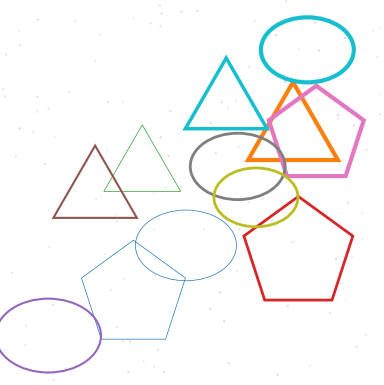[{"shape": "oval", "thickness": 0.5, "radius": 0.66, "center": [0.483, 0.363]}, {"shape": "pentagon", "thickness": 0.5, "radius": 0.71, "center": [0.347, 0.234]}, {"shape": "triangle", "thickness": 3, "radius": 0.67, "center": [0.761, 0.652]}, {"shape": "triangle", "thickness": 0.5, "radius": 0.58, "center": [0.37, 0.56]}, {"shape": "pentagon", "thickness": 2, "radius": 0.74, "center": [0.775, 0.341]}, {"shape": "oval", "thickness": 1.5, "radius": 0.69, "center": [0.125, 0.128]}, {"shape": "triangle", "thickness": 1.5, "radius": 0.63, "center": [0.247, 0.497]}, {"shape": "pentagon", "thickness": 3, "radius": 0.65, "center": [0.822, 0.648]}, {"shape": "oval", "thickness": 2, "radius": 0.62, "center": [0.617, 0.568]}, {"shape": "oval", "thickness": 2, "radius": 0.55, "center": [0.665, 0.487]}, {"shape": "triangle", "thickness": 2.5, "radius": 0.61, "center": [0.588, 0.727]}, {"shape": "oval", "thickness": 3, "radius": 0.6, "center": [0.798, 0.871]}]